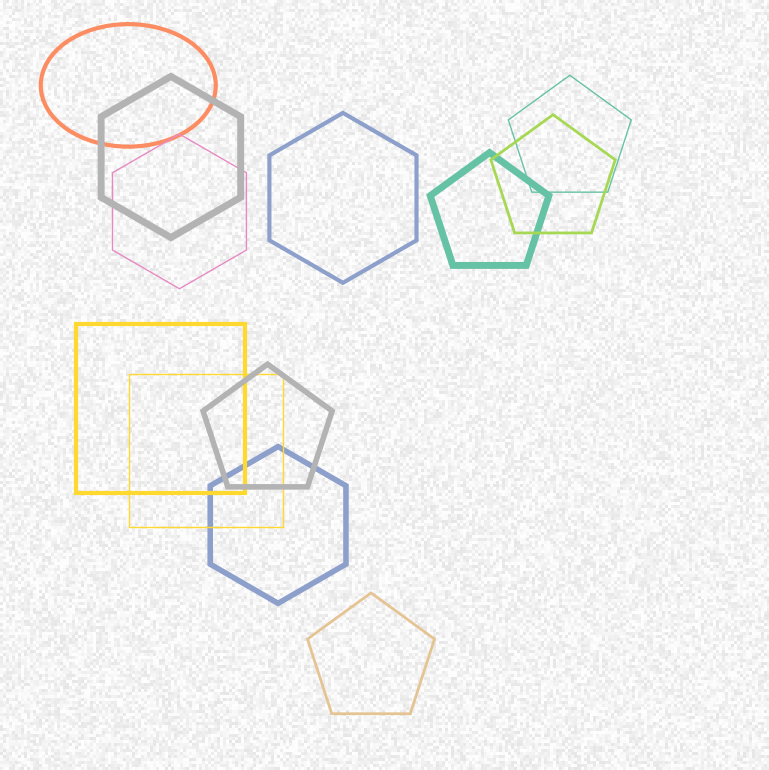[{"shape": "pentagon", "thickness": 0.5, "radius": 0.42, "center": [0.74, 0.818]}, {"shape": "pentagon", "thickness": 2.5, "radius": 0.41, "center": [0.636, 0.721]}, {"shape": "oval", "thickness": 1.5, "radius": 0.57, "center": [0.167, 0.889]}, {"shape": "hexagon", "thickness": 1.5, "radius": 0.55, "center": [0.445, 0.743]}, {"shape": "hexagon", "thickness": 2, "radius": 0.51, "center": [0.361, 0.318]}, {"shape": "hexagon", "thickness": 0.5, "radius": 0.5, "center": [0.233, 0.725]}, {"shape": "pentagon", "thickness": 1, "radius": 0.42, "center": [0.718, 0.766]}, {"shape": "square", "thickness": 1.5, "radius": 0.55, "center": [0.209, 0.469]}, {"shape": "square", "thickness": 0.5, "radius": 0.5, "center": [0.268, 0.415]}, {"shape": "pentagon", "thickness": 1, "radius": 0.43, "center": [0.482, 0.143]}, {"shape": "pentagon", "thickness": 2, "radius": 0.44, "center": [0.348, 0.439]}, {"shape": "hexagon", "thickness": 2.5, "radius": 0.52, "center": [0.222, 0.796]}]